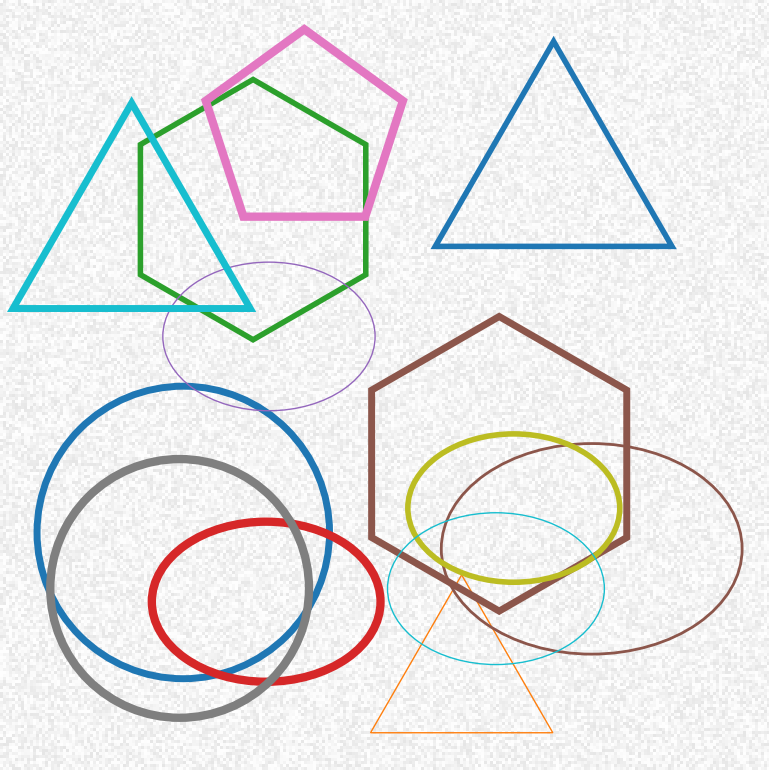[{"shape": "triangle", "thickness": 2, "radius": 0.89, "center": [0.719, 0.769]}, {"shape": "circle", "thickness": 2.5, "radius": 0.95, "center": [0.238, 0.309]}, {"shape": "triangle", "thickness": 0.5, "radius": 0.68, "center": [0.6, 0.117]}, {"shape": "hexagon", "thickness": 2, "radius": 0.84, "center": [0.329, 0.728]}, {"shape": "oval", "thickness": 3, "radius": 0.74, "center": [0.346, 0.219]}, {"shape": "oval", "thickness": 0.5, "radius": 0.69, "center": [0.349, 0.563]}, {"shape": "oval", "thickness": 1, "radius": 0.98, "center": [0.768, 0.287]}, {"shape": "hexagon", "thickness": 2.5, "radius": 0.96, "center": [0.648, 0.398]}, {"shape": "pentagon", "thickness": 3, "radius": 0.67, "center": [0.395, 0.827]}, {"shape": "circle", "thickness": 3, "radius": 0.84, "center": [0.233, 0.236]}, {"shape": "oval", "thickness": 2, "radius": 0.69, "center": [0.667, 0.34]}, {"shape": "oval", "thickness": 0.5, "radius": 0.7, "center": [0.644, 0.236]}, {"shape": "triangle", "thickness": 2.5, "radius": 0.89, "center": [0.171, 0.688]}]